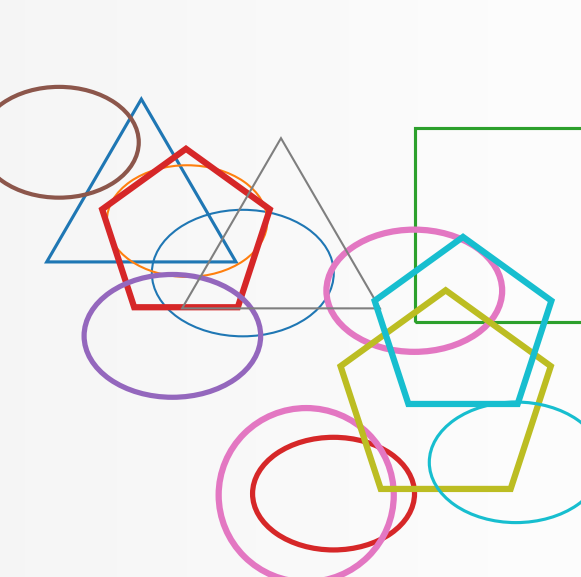[{"shape": "oval", "thickness": 1, "radius": 0.78, "center": [0.418, 0.526]}, {"shape": "triangle", "thickness": 1.5, "radius": 0.94, "center": [0.243, 0.64]}, {"shape": "oval", "thickness": 1, "radius": 0.69, "center": [0.322, 0.616]}, {"shape": "square", "thickness": 1.5, "radius": 0.84, "center": [0.882, 0.609]}, {"shape": "pentagon", "thickness": 3, "radius": 0.76, "center": [0.32, 0.59]}, {"shape": "oval", "thickness": 2.5, "radius": 0.7, "center": [0.574, 0.144]}, {"shape": "oval", "thickness": 2.5, "radius": 0.76, "center": [0.297, 0.418]}, {"shape": "oval", "thickness": 2, "radius": 0.69, "center": [0.102, 0.753]}, {"shape": "oval", "thickness": 3, "radius": 0.76, "center": [0.713, 0.496]}, {"shape": "circle", "thickness": 3, "radius": 0.75, "center": [0.527, 0.142]}, {"shape": "triangle", "thickness": 1, "radius": 0.98, "center": [0.483, 0.563]}, {"shape": "pentagon", "thickness": 3, "radius": 0.95, "center": [0.767, 0.306]}, {"shape": "oval", "thickness": 1.5, "radius": 0.75, "center": [0.888, 0.199]}, {"shape": "pentagon", "thickness": 3, "radius": 0.8, "center": [0.797, 0.429]}]